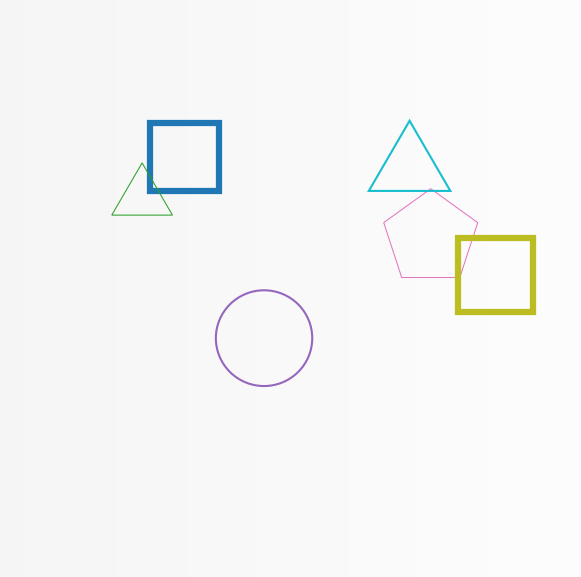[{"shape": "square", "thickness": 3, "radius": 0.3, "center": [0.317, 0.727]}, {"shape": "triangle", "thickness": 0.5, "radius": 0.3, "center": [0.245, 0.657]}, {"shape": "circle", "thickness": 1, "radius": 0.41, "center": [0.454, 0.414]}, {"shape": "pentagon", "thickness": 0.5, "radius": 0.42, "center": [0.741, 0.587]}, {"shape": "square", "thickness": 3, "radius": 0.32, "center": [0.853, 0.523]}, {"shape": "triangle", "thickness": 1, "radius": 0.4, "center": [0.705, 0.709]}]